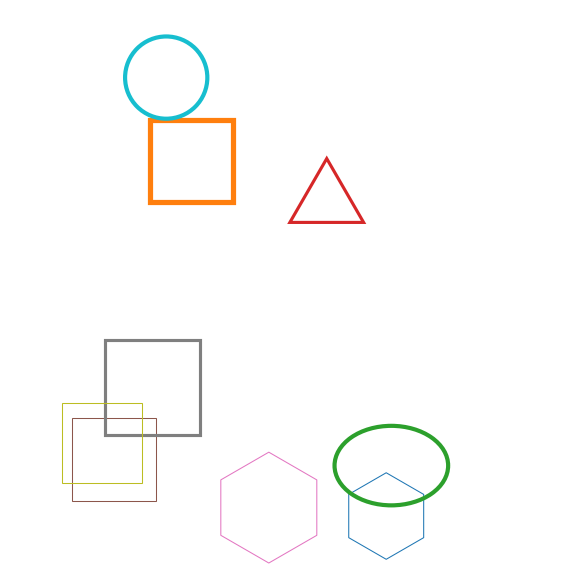[{"shape": "hexagon", "thickness": 0.5, "radius": 0.37, "center": [0.669, 0.106]}, {"shape": "square", "thickness": 2.5, "radius": 0.36, "center": [0.331, 0.721]}, {"shape": "oval", "thickness": 2, "radius": 0.49, "center": [0.678, 0.193]}, {"shape": "triangle", "thickness": 1.5, "radius": 0.37, "center": [0.566, 0.651]}, {"shape": "square", "thickness": 0.5, "radius": 0.36, "center": [0.197, 0.203]}, {"shape": "hexagon", "thickness": 0.5, "radius": 0.48, "center": [0.465, 0.12]}, {"shape": "square", "thickness": 1.5, "radius": 0.41, "center": [0.264, 0.328]}, {"shape": "square", "thickness": 0.5, "radius": 0.35, "center": [0.176, 0.232]}, {"shape": "circle", "thickness": 2, "radius": 0.36, "center": [0.288, 0.865]}]